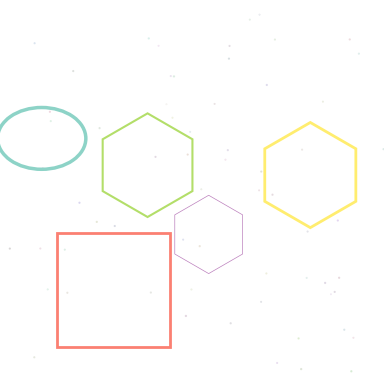[{"shape": "oval", "thickness": 2.5, "radius": 0.57, "center": [0.108, 0.641]}, {"shape": "square", "thickness": 2, "radius": 0.74, "center": [0.295, 0.247]}, {"shape": "hexagon", "thickness": 1.5, "radius": 0.67, "center": [0.383, 0.571]}, {"shape": "hexagon", "thickness": 0.5, "radius": 0.51, "center": [0.542, 0.391]}, {"shape": "hexagon", "thickness": 2, "radius": 0.68, "center": [0.806, 0.545]}]